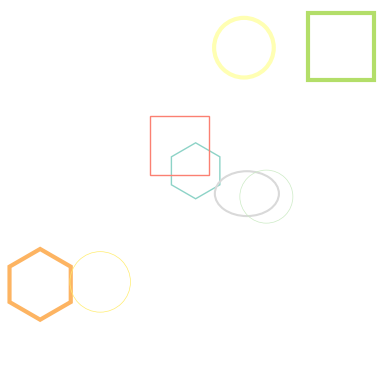[{"shape": "hexagon", "thickness": 1, "radius": 0.36, "center": [0.508, 0.556]}, {"shape": "circle", "thickness": 3, "radius": 0.39, "center": [0.634, 0.876]}, {"shape": "square", "thickness": 1, "radius": 0.39, "center": [0.466, 0.622]}, {"shape": "hexagon", "thickness": 3, "radius": 0.46, "center": [0.104, 0.261]}, {"shape": "square", "thickness": 3, "radius": 0.43, "center": [0.886, 0.878]}, {"shape": "oval", "thickness": 1.5, "radius": 0.42, "center": [0.641, 0.497]}, {"shape": "circle", "thickness": 0.5, "radius": 0.34, "center": [0.692, 0.489]}, {"shape": "circle", "thickness": 0.5, "radius": 0.39, "center": [0.26, 0.268]}]